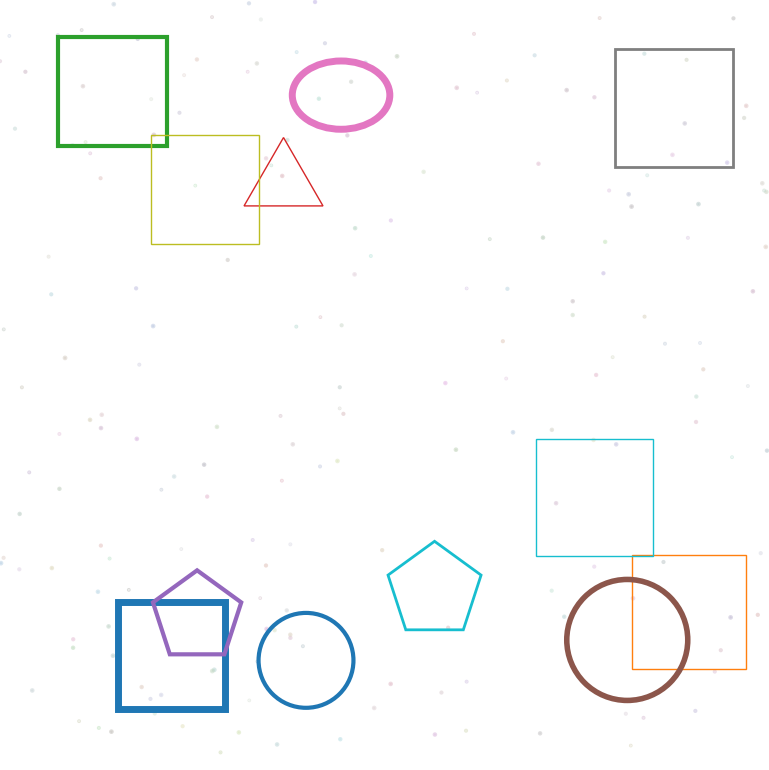[{"shape": "square", "thickness": 2.5, "radius": 0.35, "center": [0.223, 0.149]}, {"shape": "circle", "thickness": 1.5, "radius": 0.31, "center": [0.397, 0.142]}, {"shape": "square", "thickness": 0.5, "radius": 0.37, "center": [0.895, 0.205]}, {"shape": "square", "thickness": 1.5, "radius": 0.35, "center": [0.146, 0.882]}, {"shape": "triangle", "thickness": 0.5, "radius": 0.3, "center": [0.368, 0.762]}, {"shape": "pentagon", "thickness": 1.5, "radius": 0.3, "center": [0.256, 0.199]}, {"shape": "circle", "thickness": 2, "radius": 0.39, "center": [0.815, 0.169]}, {"shape": "oval", "thickness": 2.5, "radius": 0.32, "center": [0.443, 0.876]}, {"shape": "square", "thickness": 1, "radius": 0.38, "center": [0.875, 0.86]}, {"shape": "square", "thickness": 0.5, "radius": 0.35, "center": [0.266, 0.754]}, {"shape": "square", "thickness": 0.5, "radius": 0.38, "center": [0.772, 0.354]}, {"shape": "pentagon", "thickness": 1, "radius": 0.32, "center": [0.564, 0.233]}]